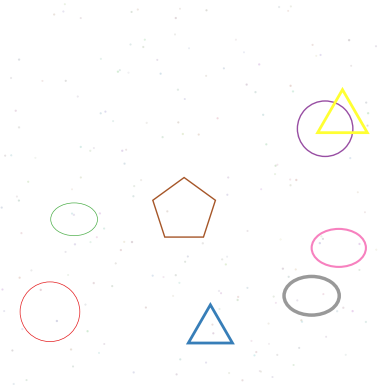[{"shape": "circle", "thickness": 0.5, "radius": 0.39, "center": [0.13, 0.19]}, {"shape": "triangle", "thickness": 2, "radius": 0.33, "center": [0.546, 0.142]}, {"shape": "oval", "thickness": 0.5, "radius": 0.3, "center": [0.193, 0.43]}, {"shape": "circle", "thickness": 1, "radius": 0.36, "center": [0.844, 0.666]}, {"shape": "triangle", "thickness": 2, "radius": 0.37, "center": [0.89, 0.693]}, {"shape": "pentagon", "thickness": 1, "radius": 0.43, "center": [0.478, 0.453]}, {"shape": "oval", "thickness": 1.5, "radius": 0.35, "center": [0.88, 0.356]}, {"shape": "oval", "thickness": 2.5, "radius": 0.36, "center": [0.809, 0.232]}]